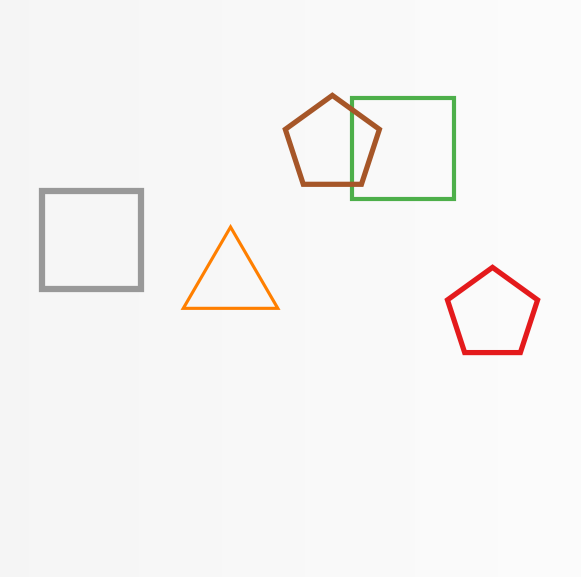[{"shape": "pentagon", "thickness": 2.5, "radius": 0.41, "center": [0.847, 0.455]}, {"shape": "square", "thickness": 2, "radius": 0.44, "center": [0.693, 0.742]}, {"shape": "triangle", "thickness": 1.5, "radius": 0.47, "center": [0.397, 0.512]}, {"shape": "pentagon", "thickness": 2.5, "radius": 0.43, "center": [0.572, 0.749]}, {"shape": "square", "thickness": 3, "radius": 0.43, "center": [0.158, 0.584]}]